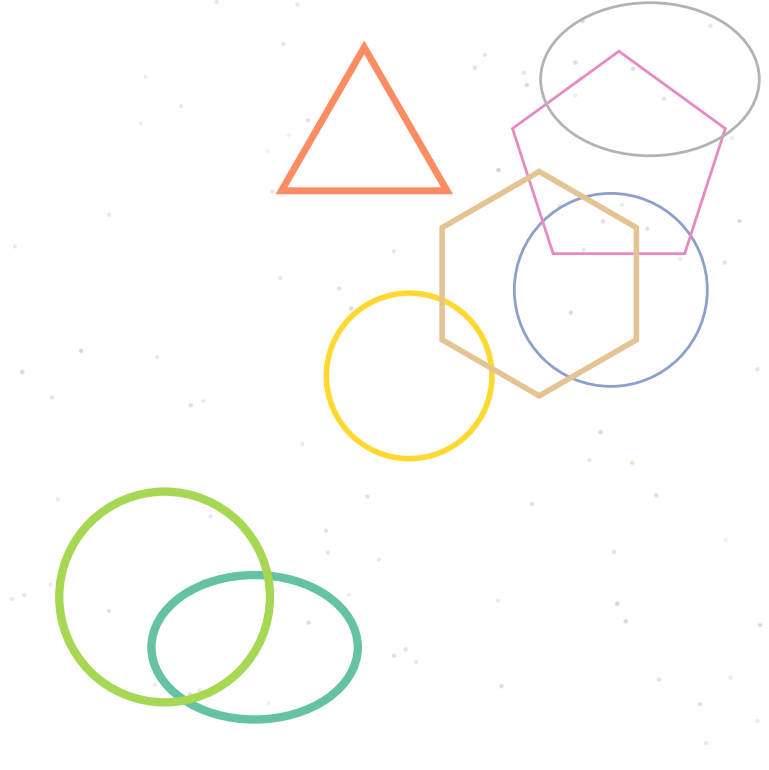[{"shape": "oval", "thickness": 3, "radius": 0.67, "center": [0.331, 0.159]}, {"shape": "triangle", "thickness": 2.5, "radius": 0.62, "center": [0.473, 0.814]}, {"shape": "circle", "thickness": 1, "radius": 0.63, "center": [0.793, 0.624]}, {"shape": "pentagon", "thickness": 1, "radius": 0.73, "center": [0.804, 0.788]}, {"shape": "circle", "thickness": 3, "radius": 0.68, "center": [0.214, 0.225]}, {"shape": "circle", "thickness": 2, "radius": 0.54, "center": [0.531, 0.512]}, {"shape": "hexagon", "thickness": 2, "radius": 0.73, "center": [0.7, 0.632]}, {"shape": "oval", "thickness": 1, "radius": 0.71, "center": [0.844, 0.897]}]